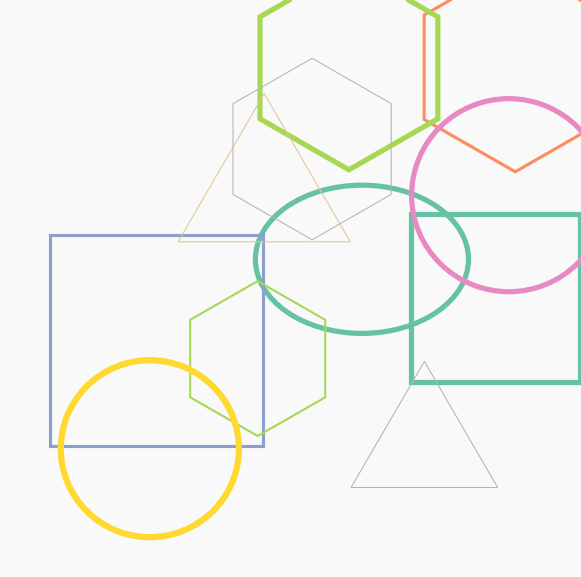[{"shape": "oval", "thickness": 2.5, "radius": 0.92, "center": [0.623, 0.55]}, {"shape": "square", "thickness": 2.5, "radius": 0.73, "center": [0.853, 0.483]}, {"shape": "hexagon", "thickness": 1.5, "radius": 0.9, "center": [0.886, 0.883]}, {"shape": "square", "thickness": 1.5, "radius": 0.92, "center": [0.269, 0.409]}, {"shape": "circle", "thickness": 2.5, "radius": 0.84, "center": [0.875, 0.661]}, {"shape": "hexagon", "thickness": 1, "radius": 0.67, "center": [0.443, 0.378]}, {"shape": "hexagon", "thickness": 2.5, "radius": 0.88, "center": [0.6, 0.882]}, {"shape": "circle", "thickness": 3, "radius": 0.77, "center": [0.258, 0.222]}, {"shape": "triangle", "thickness": 0.5, "radius": 0.86, "center": [0.455, 0.666]}, {"shape": "triangle", "thickness": 0.5, "radius": 0.73, "center": [0.73, 0.228]}, {"shape": "hexagon", "thickness": 0.5, "radius": 0.79, "center": [0.537, 0.741]}]